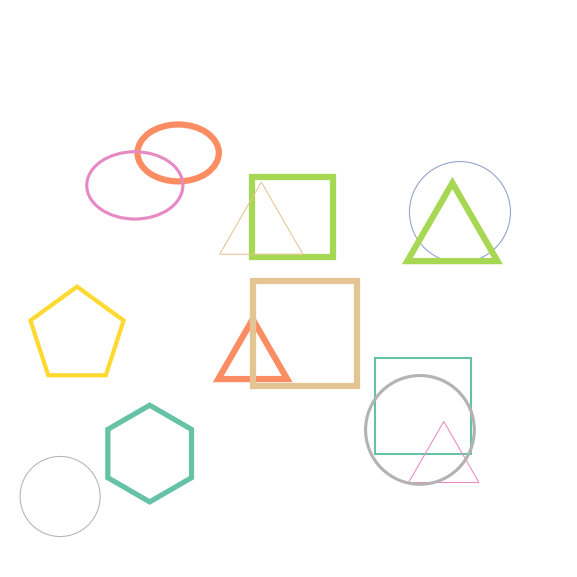[{"shape": "square", "thickness": 1, "radius": 0.42, "center": [0.733, 0.296]}, {"shape": "hexagon", "thickness": 2.5, "radius": 0.42, "center": [0.259, 0.214]}, {"shape": "oval", "thickness": 3, "radius": 0.35, "center": [0.309, 0.734]}, {"shape": "triangle", "thickness": 3, "radius": 0.34, "center": [0.438, 0.377]}, {"shape": "circle", "thickness": 0.5, "radius": 0.44, "center": [0.796, 0.632]}, {"shape": "oval", "thickness": 1.5, "radius": 0.42, "center": [0.233, 0.678]}, {"shape": "triangle", "thickness": 0.5, "radius": 0.35, "center": [0.768, 0.199]}, {"shape": "triangle", "thickness": 3, "radius": 0.45, "center": [0.783, 0.592]}, {"shape": "square", "thickness": 3, "radius": 0.35, "center": [0.507, 0.623]}, {"shape": "pentagon", "thickness": 2, "radius": 0.42, "center": [0.133, 0.418]}, {"shape": "triangle", "thickness": 0.5, "radius": 0.42, "center": [0.452, 0.6]}, {"shape": "square", "thickness": 3, "radius": 0.45, "center": [0.528, 0.421]}, {"shape": "circle", "thickness": 1.5, "radius": 0.47, "center": [0.727, 0.255]}, {"shape": "circle", "thickness": 0.5, "radius": 0.35, "center": [0.104, 0.139]}]